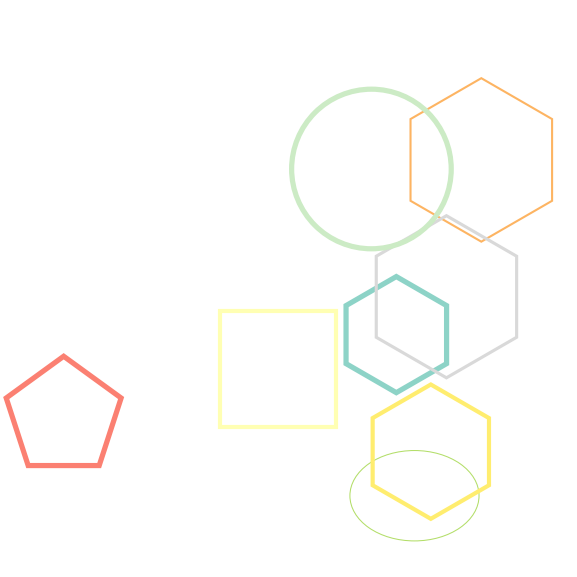[{"shape": "hexagon", "thickness": 2.5, "radius": 0.5, "center": [0.686, 0.42]}, {"shape": "square", "thickness": 2, "radius": 0.5, "center": [0.481, 0.36]}, {"shape": "pentagon", "thickness": 2.5, "radius": 0.52, "center": [0.11, 0.278]}, {"shape": "hexagon", "thickness": 1, "radius": 0.71, "center": [0.833, 0.722]}, {"shape": "oval", "thickness": 0.5, "radius": 0.56, "center": [0.718, 0.141]}, {"shape": "hexagon", "thickness": 1.5, "radius": 0.7, "center": [0.773, 0.485]}, {"shape": "circle", "thickness": 2.5, "radius": 0.69, "center": [0.643, 0.707]}, {"shape": "hexagon", "thickness": 2, "radius": 0.58, "center": [0.746, 0.217]}]